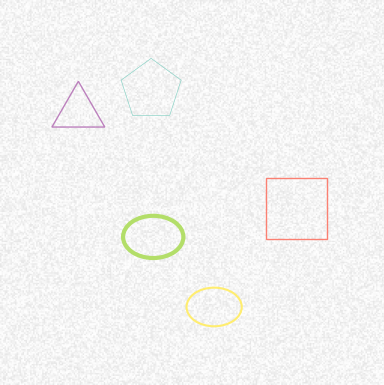[{"shape": "pentagon", "thickness": 0.5, "radius": 0.41, "center": [0.393, 0.766]}, {"shape": "square", "thickness": 1, "radius": 0.4, "center": [0.77, 0.458]}, {"shape": "oval", "thickness": 3, "radius": 0.39, "center": [0.398, 0.385]}, {"shape": "triangle", "thickness": 1, "radius": 0.4, "center": [0.204, 0.71]}, {"shape": "oval", "thickness": 1.5, "radius": 0.36, "center": [0.556, 0.203]}]